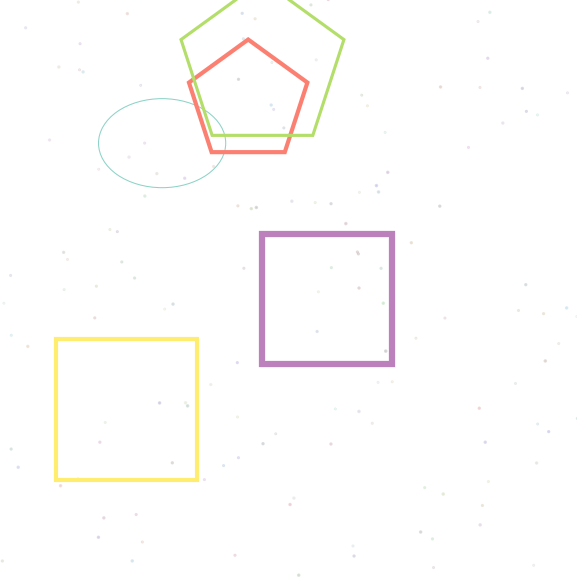[{"shape": "oval", "thickness": 0.5, "radius": 0.55, "center": [0.281, 0.751]}, {"shape": "pentagon", "thickness": 2, "radius": 0.54, "center": [0.43, 0.823]}, {"shape": "pentagon", "thickness": 1.5, "radius": 0.74, "center": [0.454, 0.885]}, {"shape": "square", "thickness": 3, "radius": 0.57, "center": [0.566, 0.481]}, {"shape": "square", "thickness": 2, "radius": 0.61, "center": [0.219, 0.29]}]